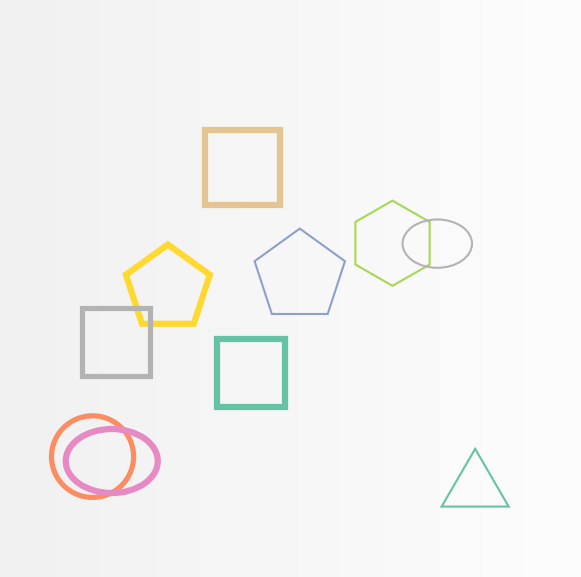[{"shape": "square", "thickness": 3, "radius": 0.29, "center": [0.432, 0.354]}, {"shape": "triangle", "thickness": 1, "radius": 0.33, "center": [0.817, 0.155]}, {"shape": "circle", "thickness": 2.5, "radius": 0.35, "center": [0.159, 0.208]}, {"shape": "pentagon", "thickness": 1, "radius": 0.41, "center": [0.516, 0.522]}, {"shape": "oval", "thickness": 3, "radius": 0.4, "center": [0.192, 0.201]}, {"shape": "hexagon", "thickness": 1, "radius": 0.37, "center": [0.675, 0.578]}, {"shape": "pentagon", "thickness": 3, "radius": 0.38, "center": [0.289, 0.5]}, {"shape": "square", "thickness": 3, "radius": 0.32, "center": [0.417, 0.709]}, {"shape": "square", "thickness": 2.5, "radius": 0.29, "center": [0.2, 0.407]}, {"shape": "oval", "thickness": 1, "radius": 0.3, "center": [0.752, 0.577]}]